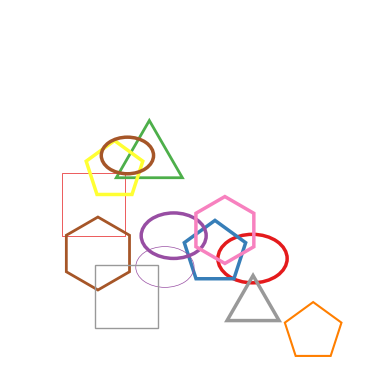[{"shape": "square", "thickness": 0.5, "radius": 0.41, "center": [0.243, 0.469]}, {"shape": "oval", "thickness": 2.5, "radius": 0.45, "center": [0.656, 0.328]}, {"shape": "pentagon", "thickness": 2.5, "radius": 0.42, "center": [0.558, 0.344]}, {"shape": "triangle", "thickness": 2, "radius": 0.5, "center": [0.388, 0.588]}, {"shape": "oval", "thickness": 2.5, "radius": 0.42, "center": [0.451, 0.388]}, {"shape": "oval", "thickness": 0.5, "radius": 0.38, "center": [0.428, 0.307]}, {"shape": "pentagon", "thickness": 1.5, "radius": 0.39, "center": [0.813, 0.138]}, {"shape": "pentagon", "thickness": 2.5, "radius": 0.39, "center": [0.297, 0.557]}, {"shape": "hexagon", "thickness": 2, "radius": 0.47, "center": [0.254, 0.342]}, {"shape": "oval", "thickness": 2.5, "radius": 0.34, "center": [0.331, 0.596]}, {"shape": "hexagon", "thickness": 2.5, "radius": 0.43, "center": [0.584, 0.403]}, {"shape": "triangle", "thickness": 2.5, "radius": 0.39, "center": [0.657, 0.206]}, {"shape": "square", "thickness": 1, "radius": 0.41, "center": [0.328, 0.23]}]